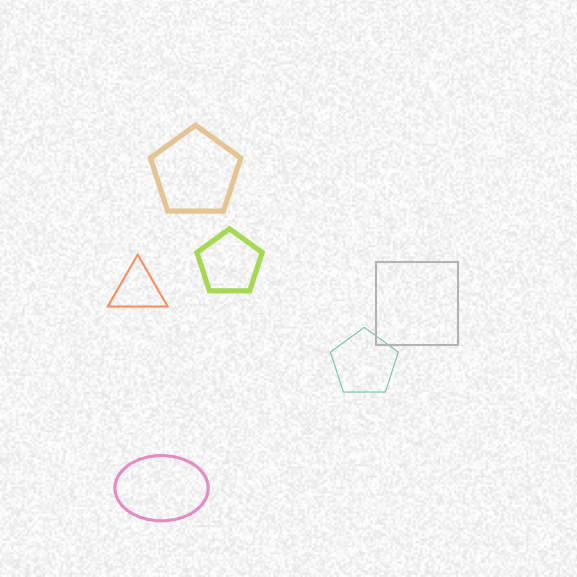[{"shape": "pentagon", "thickness": 0.5, "radius": 0.31, "center": [0.631, 0.37]}, {"shape": "triangle", "thickness": 1, "radius": 0.3, "center": [0.238, 0.498]}, {"shape": "oval", "thickness": 1.5, "radius": 0.4, "center": [0.28, 0.154]}, {"shape": "pentagon", "thickness": 2.5, "radius": 0.3, "center": [0.397, 0.544]}, {"shape": "pentagon", "thickness": 2.5, "radius": 0.41, "center": [0.339, 0.7]}, {"shape": "square", "thickness": 1, "radius": 0.36, "center": [0.722, 0.473]}]